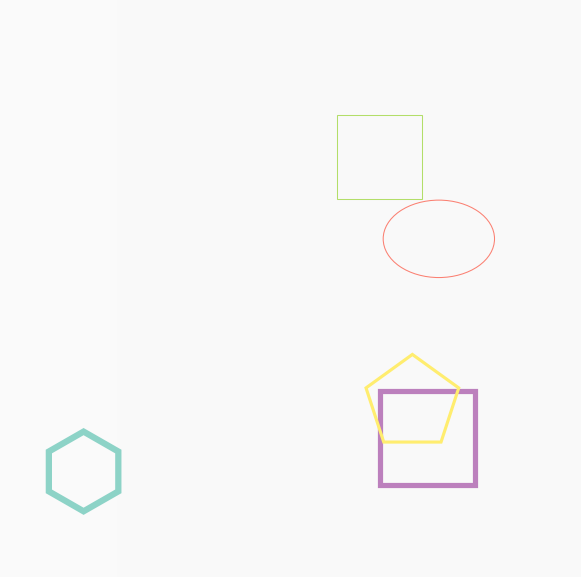[{"shape": "hexagon", "thickness": 3, "radius": 0.34, "center": [0.144, 0.183]}, {"shape": "oval", "thickness": 0.5, "radius": 0.48, "center": [0.755, 0.586]}, {"shape": "square", "thickness": 0.5, "radius": 0.36, "center": [0.653, 0.728]}, {"shape": "square", "thickness": 2.5, "radius": 0.41, "center": [0.736, 0.241]}, {"shape": "pentagon", "thickness": 1.5, "radius": 0.42, "center": [0.709, 0.302]}]